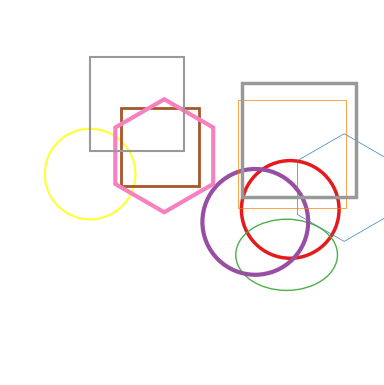[{"shape": "circle", "thickness": 2.5, "radius": 0.63, "center": [0.754, 0.456]}, {"shape": "hexagon", "thickness": 0.5, "radius": 0.7, "center": [0.894, 0.513]}, {"shape": "oval", "thickness": 1, "radius": 0.66, "center": [0.744, 0.338]}, {"shape": "circle", "thickness": 3, "radius": 0.69, "center": [0.663, 0.424]}, {"shape": "square", "thickness": 0.5, "radius": 0.7, "center": [0.759, 0.6]}, {"shape": "circle", "thickness": 1.5, "radius": 0.59, "center": [0.234, 0.548]}, {"shape": "square", "thickness": 2, "radius": 0.51, "center": [0.415, 0.618]}, {"shape": "hexagon", "thickness": 3, "radius": 0.73, "center": [0.427, 0.595]}, {"shape": "square", "thickness": 1.5, "radius": 0.61, "center": [0.355, 0.73]}, {"shape": "square", "thickness": 2.5, "radius": 0.74, "center": [0.776, 0.637]}]